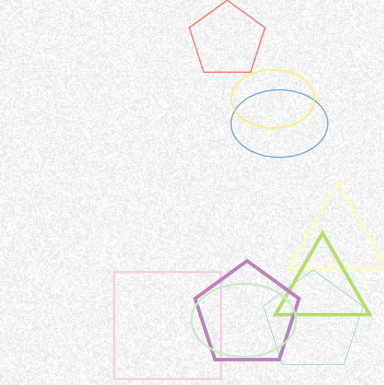[{"shape": "pentagon", "thickness": 0.5, "radius": 0.68, "center": [0.813, 0.163]}, {"shape": "triangle", "thickness": 1.5, "radius": 0.74, "center": [0.878, 0.377]}, {"shape": "pentagon", "thickness": 1, "radius": 0.52, "center": [0.59, 0.896]}, {"shape": "oval", "thickness": 1, "radius": 0.63, "center": [0.726, 0.679]}, {"shape": "triangle", "thickness": 2.5, "radius": 0.71, "center": [0.838, 0.253]}, {"shape": "square", "thickness": 1.5, "radius": 0.7, "center": [0.435, 0.154]}, {"shape": "pentagon", "thickness": 2.5, "radius": 0.71, "center": [0.642, 0.181]}, {"shape": "oval", "thickness": 1.5, "radius": 0.68, "center": [0.633, 0.168]}, {"shape": "oval", "thickness": 1, "radius": 0.54, "center": [0.709, 0.743]}]